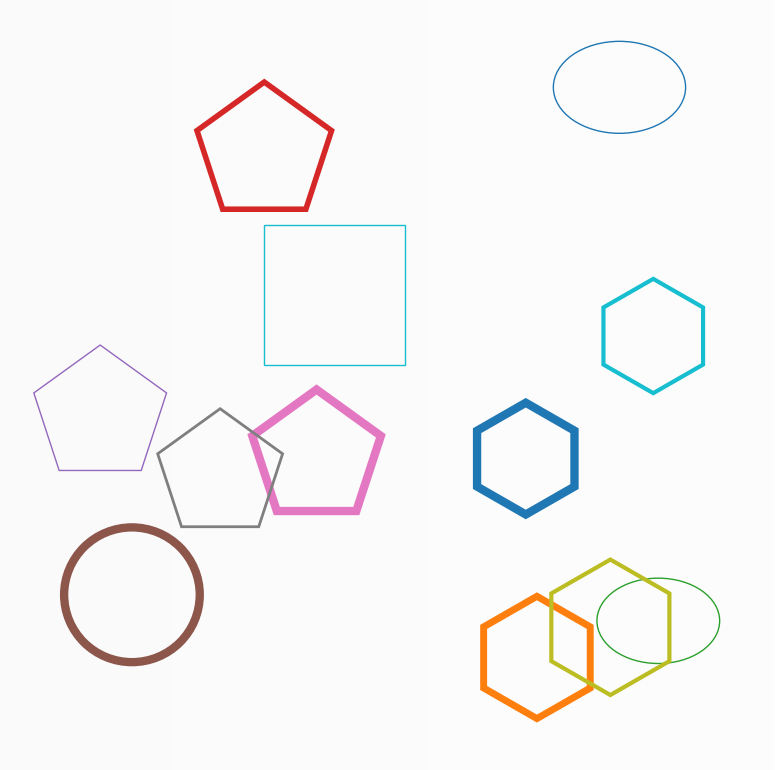[{"shape": "hexagon", "thickness": 3, "radius": 0.36, "center": [0.678, 0.404]}, {"shape": "oval", "thickness": 0.5, "radius": 0.43, "center": [0.799, 0.887]}, {"shape": "hexagon", "thickness": 2.5, "radius": 0.4, "center": [0.693, 0.146]}, {"shape": "oval", "thickness": 0.5, "radius": 0.4, "center": [0.849, 0.194]}, {"shape": "pentagon", "thickness": 2, "radius": 0.46, "center": [0.341, 0.802]}, {"shape": "pentagon", "thickness": 0.5, "radius": 0.45, "center": [0.129, 0.462]}, {"shape": "circle", "thickness": 3, "radius": 0.44, "center": [0.17, 0.228]}, {"shape": "pentagon", "thickness": 3, "radius": 0.44, "center": [0.408, 0.407]}, {"shape": "pentagon", "thickness": 1, "radius": 0.42, "center": [0.284, 0.384]}, {"shape": "hexagon", "thickness": 1.5, "radius": 0.44, "center": [0.788, 0.185]}, {"shape": "hexagon", "thickness": 1.5, "radius": 0.37, "center": [0.843, 0.564]}, {"shape": "square", "thickness": 0.5, "radius": 0.46, "center": [0.431, 0.617]}]